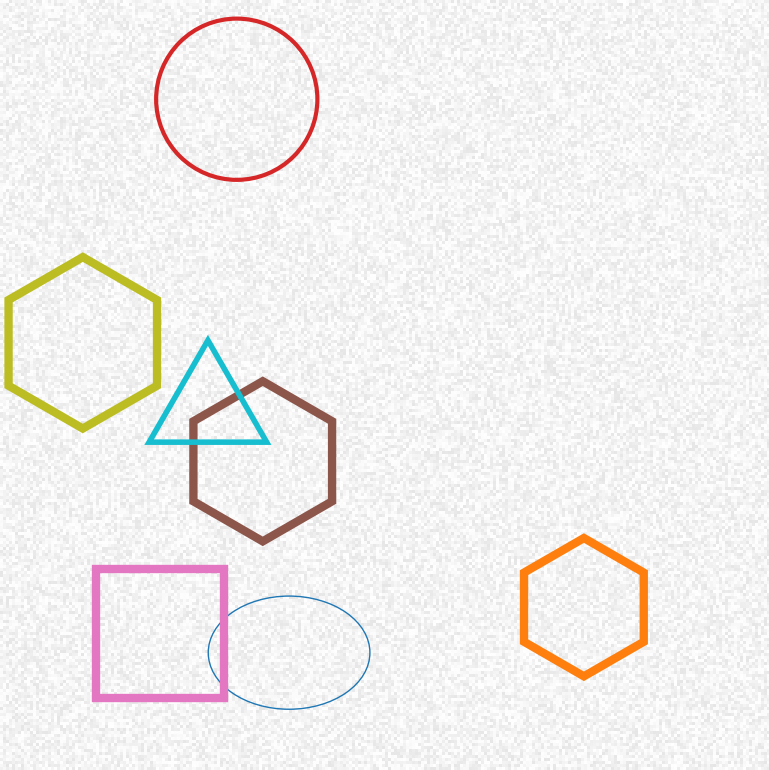[{"shape": "oval", "thickness": 0.5, "radius": 0.52, "center": [0.375, 0.152]}, {"shape": "hexagon", "thickness": 3, "radius": 0.45, "center": [0.758, 0.211]}, {"shape": "circle", "thickness": 1.5, "radius": 0.52, "center": [0.307, 0.871]}, {"shape": "hexagon", "thickness": 3, "radius": 0.52, "center": [0.341, 0.401]}, {"shape": "square", "thickness": 3, "radius": 0.42, "center": [0.208, 0.177]}, {"shape": "hexagon", "thickness": 3, "radius": 0.56, "center": [0.108, 0.555]}, {"shape": "triangle", "thickness": 2, "radius": 0.44, "center": [0.27, 0.47]}]